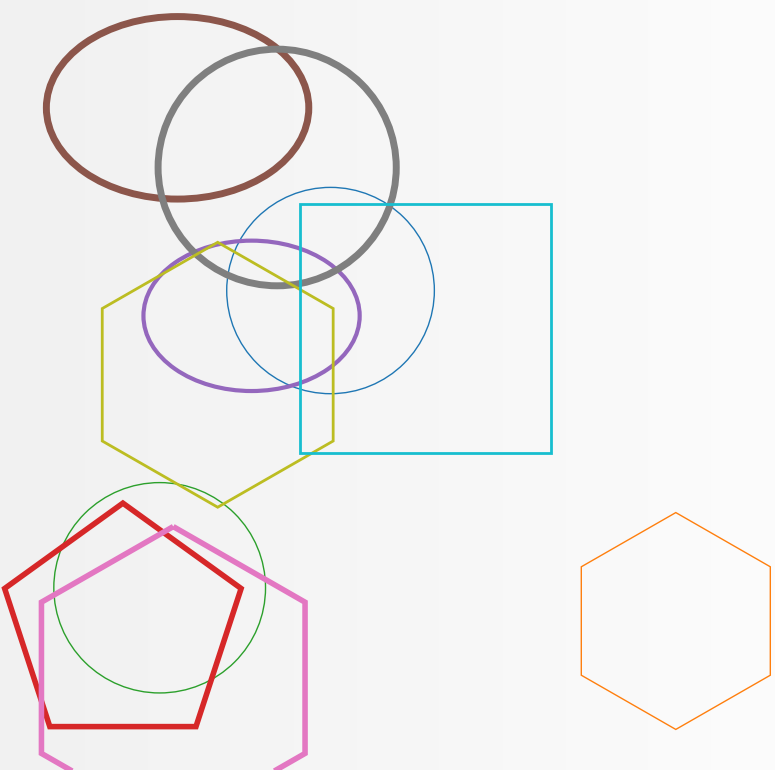[{"shape": "circle", "thickness": 0.5, "radius": 0.67, "center": [0.426, 0.623]}, {"shape": "hexagon", "thickness": 0.5, "radius": 0.7, "center": [0.872, 0.194]}, {"shape": "circle", "thickness": 0.5, "radius": 0.68, "center": [0.206, 0.237]}, {"shape": "pentagon", "thickness": 2, "radius": 0.8, "center": [0.159, 0.186]}, {"shape": "oval", "thickness": 1.5, "radius": 0.7, "center": [0.325, 0.59]}, {"shape": "oval", "thickness": 2.5, "radius": 0.85, "center": [0.229, 0.86]}, {"shape": "hexagon", "thickness": 2, "radius": 0.98, "center": [0.224, 0.12]}, {"shape": "circle", "thickness": 2.5, "radius": 0.77, "center": [0.358, 0.782]}, {"shape": "hexagon", "thickness": 1, "radius": 0.86, "center": [0.281, 0.513]}, {"shape": "square", "thickness": 1, "radius": 0.81, "center": [0.549, 0.573]}]